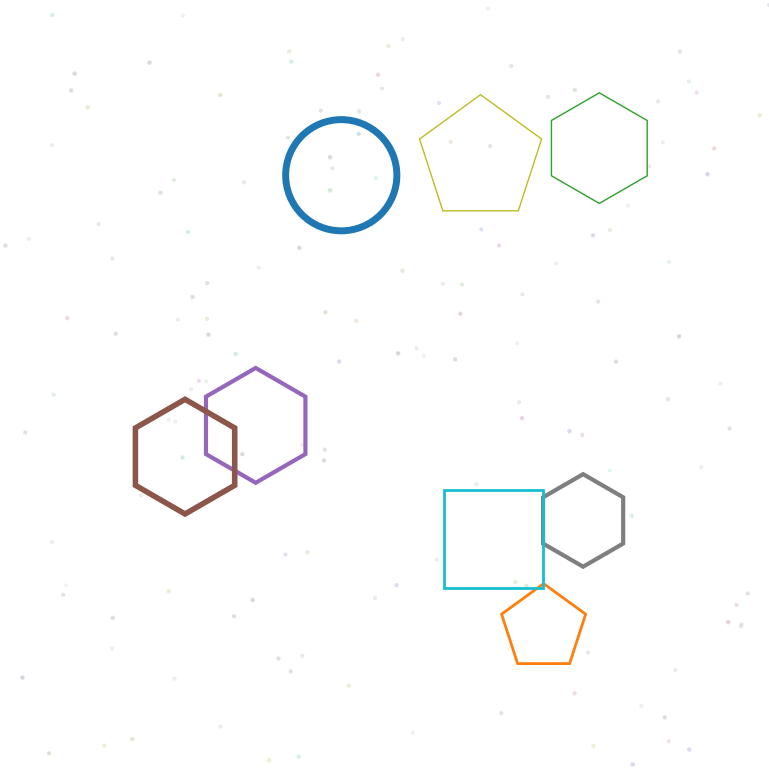[{"shape": "circle", "thickness": 2.5, "radius": 0.36, "center": [0.443, 0.772]}, {"shape": "pentagon", "thickness": 1, "radius": 0.29, "center": [0.706, 0.185]}, {"shape": "hexagon", "thickness": 0.5, "radius": 0.36, "center": [0.778, 0.808]}, {"shape": "hexagon", "thickness": 1.5, "radius": 0.37, "center": [0.332, 0.448]}, {"shape": "hexagon", "thickness": 2, "radius": 0.37, "center": [0.24, 0.407]}, {"shape": "hexagon", "thickness": 1.5, "radius": 0.3, "center": [0.757, 0.324]}, {"shape": "pentagon", "thickness": 0.5, "radius": 0.42, "center": [0.624, 0.794]}, {"shape": "square", "thickness": 1, "radius": 0.32, "center": [0.641, 0.3]}]